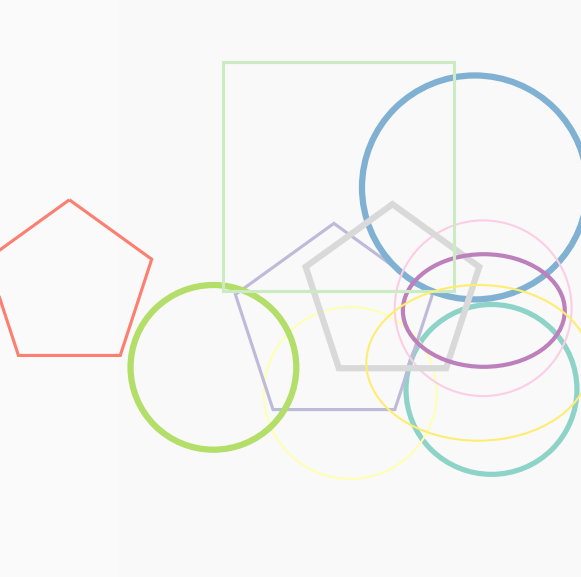[{"shape": "circle", "thickness": 2.5, "radius": 0.74, "center": [0.846, 0.325]}, {"shape": "circle", "thickness": 1, "radius": 0.74, "center": [0.603, 0.319]}, {"shape": "pentagon", "thickness": 1.5, "radius": 0.89, "center": [0.574, 0.434]}, {"shape": "pentagon", "thickness": 1.5, "radius": 0.75, "center": [0.119, 0.504]}, {"shape": "circle", "thickness": 3, "radius": 0.97, "center": [0.817, 0.675]}, {"shape": "circle", "thickness": 3, "radius": 0.71, "center": [0.367, 0.363]}, {"shape": "circle", "thickness": 1, "radius": 0.76, "center": [0.831, 0.465]}, {"shape": "pentagon", "thickness": 3, "radius": 0.78, "center": [0.675, 0.489]}, {"shape": "oval", "thickness": 2, "radius": 0.7, "center": [0.832, 0.461]}, {"shape": "square", "thickness": 1.5, "radius": 0.99, "center": [0.582, 0.693]}, {"shape": "oval", "thickness": 1, "radius": 0.96, "center": [0.823, 0.371]}]